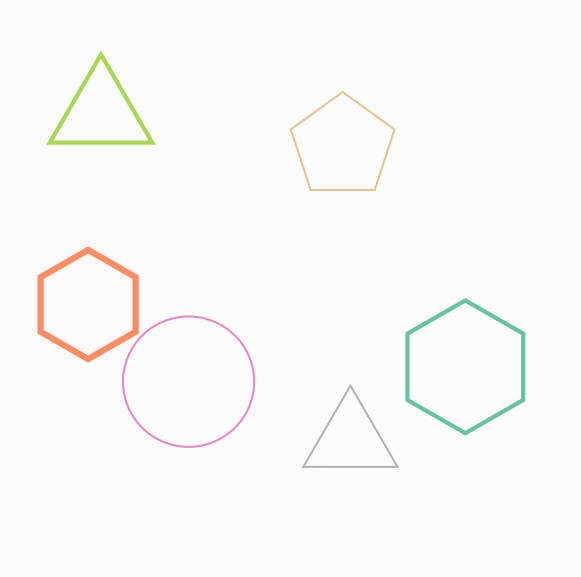[{"shape": "hexagon", "thickness": 2, "radius": 0.57, "center": [0.801, 0.364]}, {"shape": "hexagon", "thickness": 3, "radius": 0.47, "center": [0.152, 0.472]}, {"shape": "circle", "thickness": 1, "radius": 0.56, "center": [0.324, 0.338]}, {"shape": "triangle", "thickness": 2, "radius": 0.51, "center": [0.174, 0.803]}, {"shape": "pentagon", "thickness": 1, "radius": 0.47, "center": [0.59, 0.746]}, {"shape": "triangle", "thickness": 1, "radius": 0.47, "center": [0.603, 0.238]}]